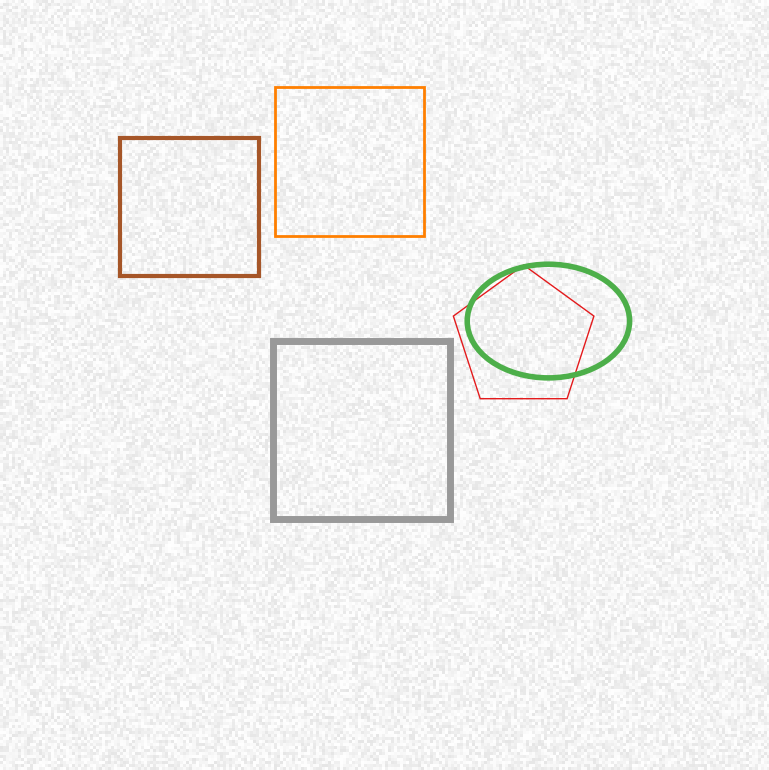[{"shape": "pentagon", "thickness": 0.5, "radius": 0.48, "center": [0.68, 0.56]}, {"shape": "oval", "thickness": 2, "radius": 0.53, "center": [0.712, 0.583]}, {"shape": "square", "thickness": 1, "radius": 0.48, "center": [0.454, 0.791]}, {"shape": "square", "thickness": 1.5, "radius": 0.45, "center": [0.246, 0.731]}, {"shape": "square", "thickness": 2.5, "radius": 0.58, "center": [0.469, 0.442]}]